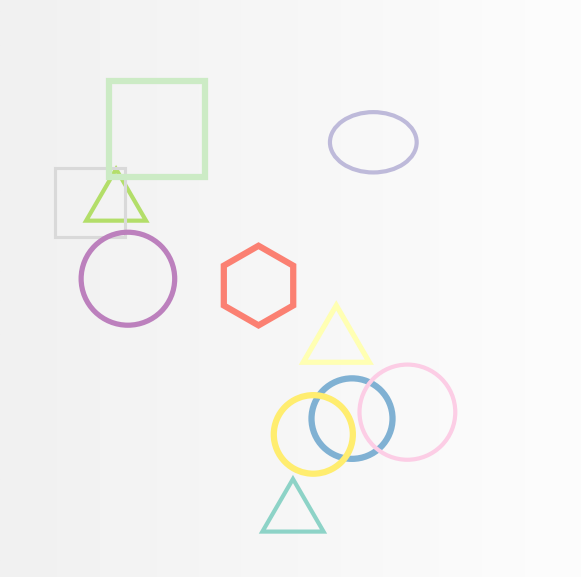[{"shape": "triangle", "thickness": 2, "radius": 0.3, "center": [0.504, 0.109]}, {"shape": "triangle", "thickness": 2.5, "radius": 0.33, "center": [0.579, 0.405]}, {"shape": "oval", "thickness": 2, "radius": 0.37, "center": [0.642, 0.753]}, {"shape": "hexagon", "thickness": 3, "radius": 0.34, "center": [0.445, 0.505]}, {"shape": "circle", "thickness": 3, "radius": 0.35, "center": [0.606, 0.274]}, {"shape": "triangle", "thickness": 2, "radius": 0.3, "center": [0.2, 0.647]}, {"shape": "circle", "thickness": 2, "radius": 0.41, "center": [0.701, 0.285]}, {"shape": "square", "thickness": 1.5, "radius": 0.3, "center": [0.155, 0.649]}, {"shape": "circle", "thickness": 2.5, "radius": 0.4, "center": [0.22, 0.516]}, {"shape": "square", "thickness": 3, "radius": 0.42, "center": [0.27, 0.775]}, {"shape": "circle", "thickness": 3, "radius": 0.34, "center": [0.539, 0.247]}]